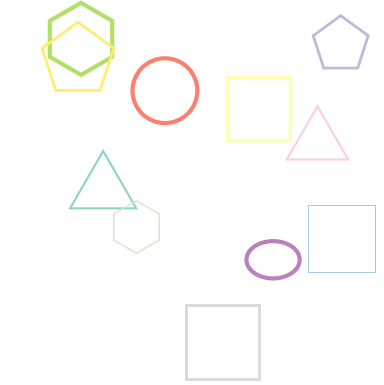[{"shape": "triangle", "thickness": 1.5, "radius": 0.5, "center": [0.268, 0.509]}, {"shape": "square", "thickness": 2.5, "radius": 0.41, "center": [0.672, 0.717]}, {"shape": "pentagon", "thickness": 2, "radius": 0.38, "center": [0.885, 0.884]}, {"shape": "circle", "thickness": 3, "radius": 0.42, "center": [0.428, 0.765]}, {"shape": "square", "thickness": 0.5, "radius": 0.44, "center": [0.887, 0.381]}, {"shape": "hexagon", "thickness": 3, "radius": 0.47, "center": [0.21, 0.899]}, {"shape": "triangle", "thickness": 1.5, "radius": 0.46, "center": [0.825, 0.632]}, {"shape": "square", "thickness": 2, "radius": 0.48, "center": [0.578, 0.111]}, {"shape": "oval", "thickness": 3, "radius": 0.35, "center": [0.709, 0.325]}, {"shape": "hexagon", "thickness": 1, "radius": 0.34, "center": [0.355, 0.41]}, {"shape": "pentagon", "thickness": 2, "radius": 0.49, "center": [0.202, 0.844]}]